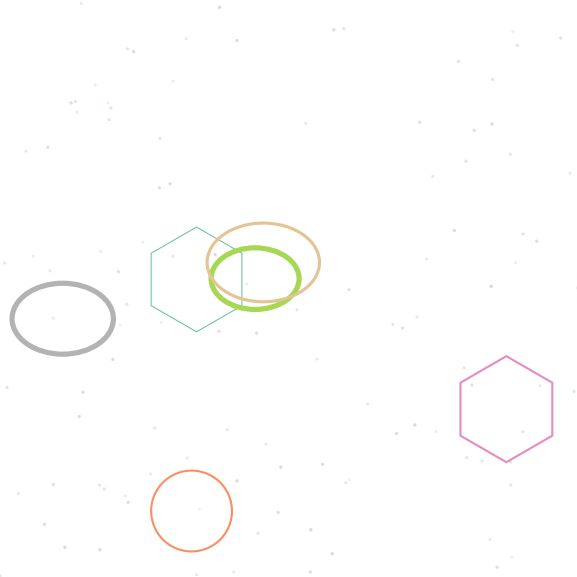[{"shape": "hexagon", "thickness": 0.5, "radius": 0.45, "center": [0.34, 0.515]}, {"shape": "circle", "thickness": 1, "radius": 0.35, "center": [0.332, 0.114]}, {"shape": "hexagon", "thickness": 1, "radius": 0.46, "center": [0.877, 0.291]}, {"shape": "oval", "thickness": 2.5, "radius": 0.38, "center": [0.442, 0.517]}, {"shape": "oval", "thickness": 1.5, "radius": 0.49, "center": [0.456, 0.545]}, {"shape": "oval", "thickness": 2.5, "radius": 0.44, "center": [0.109, 0.447]}]